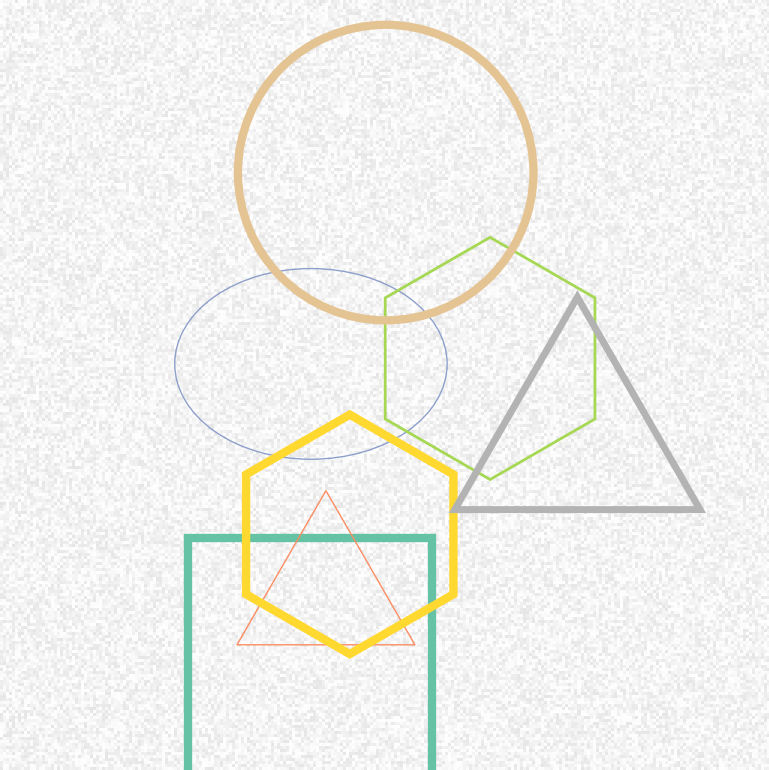[{"shape": "square", "thickness": 3, "radius": 0.79, "center": [0.403, 0.143]}, {"shape": "triangle", "thickness": 0.5, "radius": 0.67, "center": [0.423, 0.229]}, {"shape": "oval", "thickness": 0.5, "radius": 0.88, "center": [0.404, 0.527]}, {"shape": "hexagon", "thickness": 1, "radius": 0.79, "center": [0.636, 0.535]}, {"shape": "hexagon", "thickness": 3, "radius": 0.78, "center": [0.454, 0.306]}, {"shape": "circle", "thickness": 3, "radius": 0.96, "center": [0.501, 0.776]}, {"shape": "triangle", "thickness": 2.5, "radius": 0.92, "center": [0.75, 0.43]}]